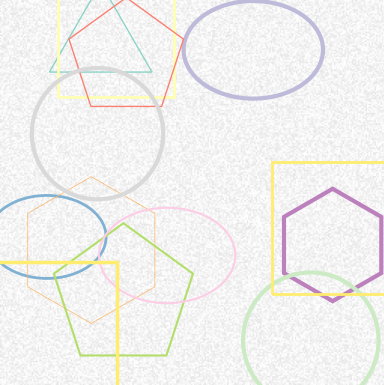[{"shape": "triangle", "thickness": 1, "radius": 0.77, "center": [0.262, 0.89]}, {"shape": "square", "thickness": 2, "radius": 0.76, "center": [0.301, 0.899]}, {"shape": "oval", "thickness": 3, "radius": 0.91, "center": [0.658, 0.871]}, {"shape": "pentagon", "thickness": 1, "radius": 0.78, "center": [0.328, 0.85]}, {"shape": "oval", "thickness": 2, "radius": 0.77, "center": [0.122, 0.385]}, {"shape": "hexagon", "thickness": 0.5, "radius": 0.95, "center": [0.237, 0.35]}, {"shape": "pentagon", "thickness": 1.5, "radius": 0.95, "center": [0.321, 0.23]}, {"shape": "oval", "thickness": 1.5, "radius": 0.88, "center": [0.434, 0.337]}, {"shape": "circle", "thickness": 3, "radius": 0.85, "center": [0.253, 0.653]}, {"shape": "hexagon", "thickness": 3, "radius": 0.73, "center": [0.864, 0.364]}, {"shape": "circle", "thickness": 3, "radius": 0.88, "center": [0.807, 0.116]}, {"shape": "square", "thickness": 2, "radius": 0.86, "center": [0.878, 0.408]}, {"shape": "square", "thickness": 2.5, "radius": 0.98, "center": [0.109, 0.123]}]